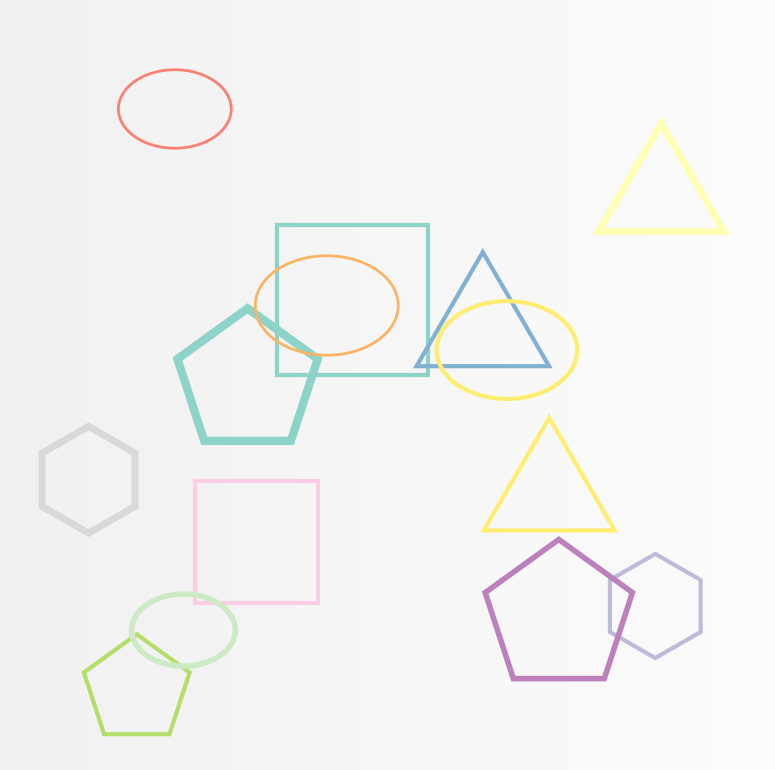[{"shape": "pentagon", "thickness": 3, "radius": 0.48, "center": [0.319, 0.504]}, {"shape": "square", "thickness": 1.5, "radius": 0.49, "center": [0.455, 0.61]}, {"shape": "triangle", "thickness": 2.5, "radius": 0.47, "center": [0.853, 0.746]}, {"shape": "hexagon", "thickness": 1.5, "radius": 0.34, "center": [0.846, 0.213]}, {"shape": "oval", "thickness": 1, "radius": 0.36, "center": [0.226, 0.858]}, {"shape": "triangle", "thickness": 1.5, "radius": 0.49, "center": [0.623, 0.574]}, {"shape": "oval", "thickness": 1, "radius": 0.46, "center": [0.422, 0.603]}, {"shape": "pentagon", "thickness": 1.5, "radius": 0.36, "center": [0.176, 0.105]}, {"shape": "square", "thickness": 1.5, "radius": 0.4, "center": [0.331, 0.296]}, {"shape": "hexagon", "thickness": 2.5, "radius": 0.35, "center": [0.114, 0.377]}, {"shape": "pentagon", "thickness": 2, "radius": 0.5, "center": [0.721, 0.2]}, {"shape": "oval", "thickness": 2, "radius": 0.33, "center": [0.237, 0.182]}, {"shape": "triangle", "thickness": 1.5, "radius": 0.49, "center": [0.709, 0.36]}, {"shape": "oval", "thickness": 1.5, "radius": 0.45, "center": [0.654, 0.545]}]